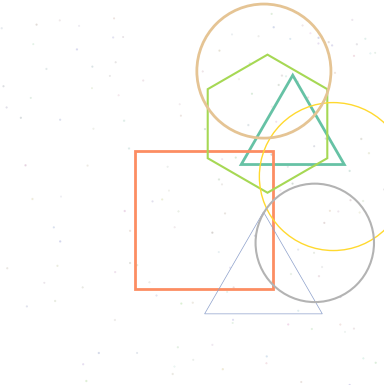[{"shape": "triangle", "thickness": 2, "radius": 0.77, "center": [0.76, 0.65]}, {"shape": "square", "thickness": 2, "radius": 0.89, "center": [0.529, 0.429]}, {"shape": "triangle", "thickness": 0.5, "radius": 0.88, "center": [0.684, 0.273]}, {"shape": "hexagon", "thickness": 1.5, "radius": 0.9, "center": [0.695, 0.679]}, {"shape": "circle", "thickness": 1, "radius": 0.96, "center": [0.866, 0.541]}, {"shape": "circle", "thickness": 2, "radius": 0.87, "center": [0.685, 0.815]}, {"shape": "circle", "thickness": 1.5, "radius": 0.77, "center": [0.818, 0.369]}]